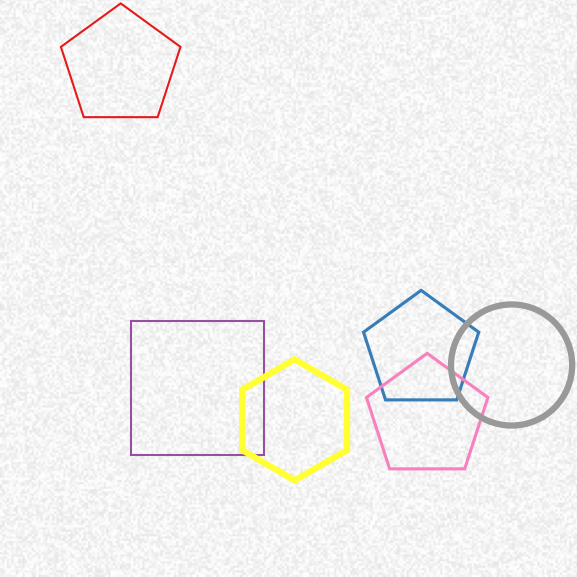[{"shape": "pentagon", "thickness": 1, "radius": 0.54, "center": [0.209, 0.884]}, {"shape": "pentagon", "thickness": 1.5, "radius": 0.52, "center": [0.729, 0.392]}, {"shape": "square", "thickness": 1, "radius": 0.58, "center": [0.342, 0.327]}, {"shape": "hexagon", "thickness": 3, "radius": 0.52, "center": [0.51, 0.272]}, {"shape": "pentagon", "thickness": 1.5, "radius": 0.55, "center": [0.74, 0.277]}, {"shape": "circle", "thickness": 3, "radius": 0.52, "center": [0.886, 0.367]}]